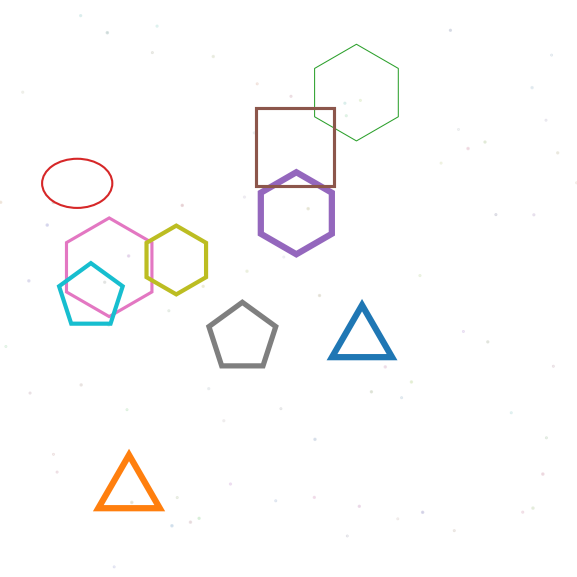[{"shape": "triangle", "thickness": 3, "radius": 0.3, "center": [0.627, 0.411]}, {"shape": "triangle", "thickness": 3, "radius": 0.31, "center": [0.223, 0.15]}, {"shape": "hexagon", "thickness": 0.5, "radius": 0.42, "center": [0.617, 0.839]}, {"shape": "oval", "thickness": 1, "radius": 0.3, "center": [0.134, 0.682]}, {"shape": "hexagon", "thickness": 3, "radius": 0.36, "center": [0.513, 0.63]}, {"shape": "square", "thickness": 1.5, "radius": 0.34, "center": [0.511, 0.744]}, {"shape": "hexagon", "thickness": 1.5, "radius": 0.43, "center": [0.189, 0.536]}, {"shape": "pentagon", "thickness": 2.5, "radius": 0.3, "center": [0.42, 0.415]}, {"shape": "hexagon", "thickness": 2, "radius": 0.3, "center": [0.305, 0.549]}, {"shape": "pentagon", "thickness": 2, "radius": 0.29, "center": [0.157, 0.486]}]